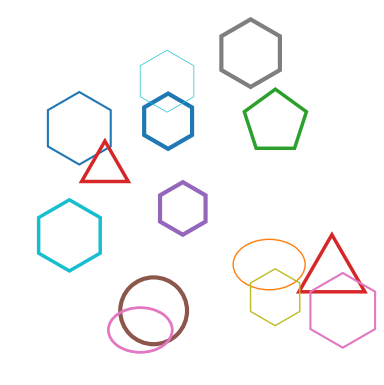[{"shape": "hexagon", "thickness": 3, "radius": 0.36, "center": [0.437, 0.685]}, {"shape": "hexagon", "thickness": 1.5, "radius": 0.47, "center": [0.206, 0.667]}, {"shape": "oval", "thickness": 1, "radius": 0.47, "center": [0.699, 0.313]}, {"shape": "pentagon", "thickness": 2.5, "radius": 0.42, "center": [0.715, 0.683]}, {"shape": "triangle", "thickness": 2.5, "radius": 0.49, "center": [0.862, 0.291]}, {"shape": "triangle", "thickness": 2.5, "radius": 0.35, "center": [0.273, 0.564]}, {"shape": "hexagon", "thickness": 3, "radius": 0.34, "center": [0.475, 0.459]}, {"shape": "circle", "thickness": 3, "radius": 0.43, "center": [0.399, 0.193]}, {"shape": "oval", "thickness": 2, "radius": 0.41, "center": [0.364, 0.143]}, {"shape": "hexagon", "thickness": 1.5, "radius": 0.49, "center": [0.89, 0.194]}, {"shape": "hexagon", "thickness": 3, "radius": 0.44, "center": [0.651, 0.862]}, {"shape": "hexagon", "thickness": 1, "radius": 0.37, "center": [0.715, 0.228]}, {"shape": "hexagon", "thickness": 0.5, "radius": 0.4, "center": [0.434, 0.789]}, {"shape": "hexagon", "thickness": 2.5, "radius": 0.46, "center": [0.18, 0.389]}]